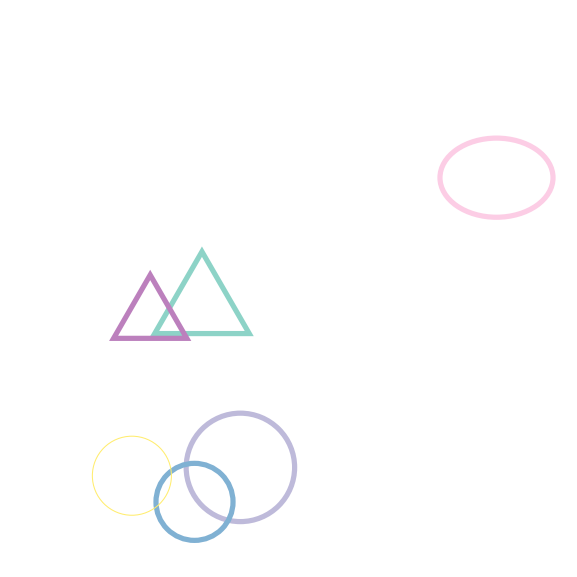[{"shape": "triangle", "thickness": 2.5, "radius": 0.47, "center": [0.35, 0.469]}, {"shape": "circle", "thickness": 2.5, "radius": 0.47, "center": [0.416, 0.19]}, {"shape": "circle", "thickness": 2.5, "radius": 0.33, "center": [0.337, 0.13]}, {"shape": "oval", "thickness": 2.5, "radius": 0.49, "center": [0.86, 0.691]}, {"shape": "triangle", "thickness": 2.5, "radius": 0.37, "center": [0.26, 0.45]}, {"shape": "circle", "thickness": 0.5, "radius": 0.34, "center": [0.228, 0.175]}]